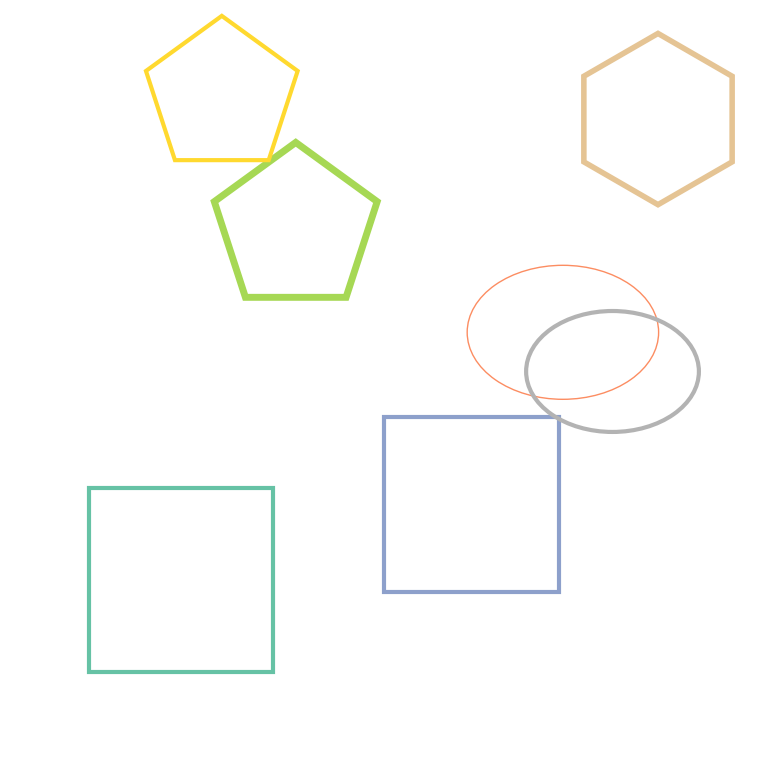[{"shape": "square", "thickness": 1.5, "radius": 0.6, "center": [0.235, 0.247]}, {"shape": "oval", "thickness": 0.5, "radius": 0.62, "center": [0.731, 0.568]}, {"shape": "square", "thickness": 1.5, "radius": 0.57, "center": [0.613, 0.345]}, {"shape": "pentagon", "thickness": 2.5, "radius": 0.56, "center": [0.384, 0.704]}, {"shape": "pentagon", "thickness": 1.5, "radius": 0.52, "center": [0.288, 0.876]}, {"shape": "hexagon", "thickness": 2, "radius": 0.56, "center": [0.855, 0.845]}, {"shape": "oval", "thickness": 1.5, "radius": 0.56, "center": [0.795, 0.518]}]